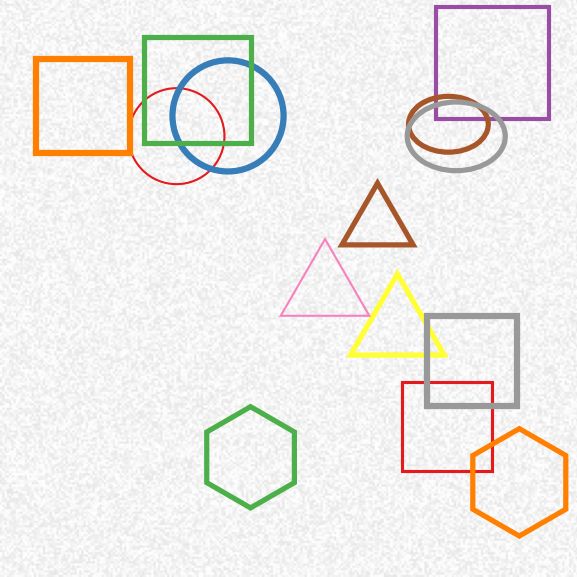[{"shape": "square", "thickness": 1.5, "radius": 0.39, "center": [0.774, 0.261]}, {"shape": "circle", "thickness": 1, "radius": 0.42, "center": [0.306, 0.763]}, {"shape": "circle", "thickness": 3, "radius": 0.48, "center": [0.395, 0.798]}, {"shape": "square", "thickness": 2.5, "radius": 0.46, "center": [0.342, 0.844]}, {"shape": "hexagon", "thickness": 2.5, "radius": 0.44, "center": [0.434, 0.207]}, {"shape": "square", "thickness": 2, "radius": 0.49, "center": [0.853, 0.89]}, {"shape": "hexagon", "thickness": 2.5, "radius": 0.46, "center": [0.899, 0.164]}, {"shape": "square", "thickness": 3, "radius": 0.41, "center": [0.144, 0.815]}, {"shape": "triangle", "thickness": 2.5, "radius": 0.47, "center": [0.688, 0.431]}, {"shape": "oval", "thickness": 2.5, "radius": 0.35, "center": [0.776, 0.784]}, {"shape": "triangle", "thickness": 2.5, "radius": 0.36, "center": [0.654, 0.611]}, {"shape": "triangle", "thickness": 1, "radius": 0.44, "center": [0.563, 0.497]}, {"shape": "square", "thickness": 3, "radius": 0.39, "center": [0.817, 0.374]}, {"shape": "oval", "thickness": 2.5, "radius": 0.42, "center": [0.79, 0.763]}]